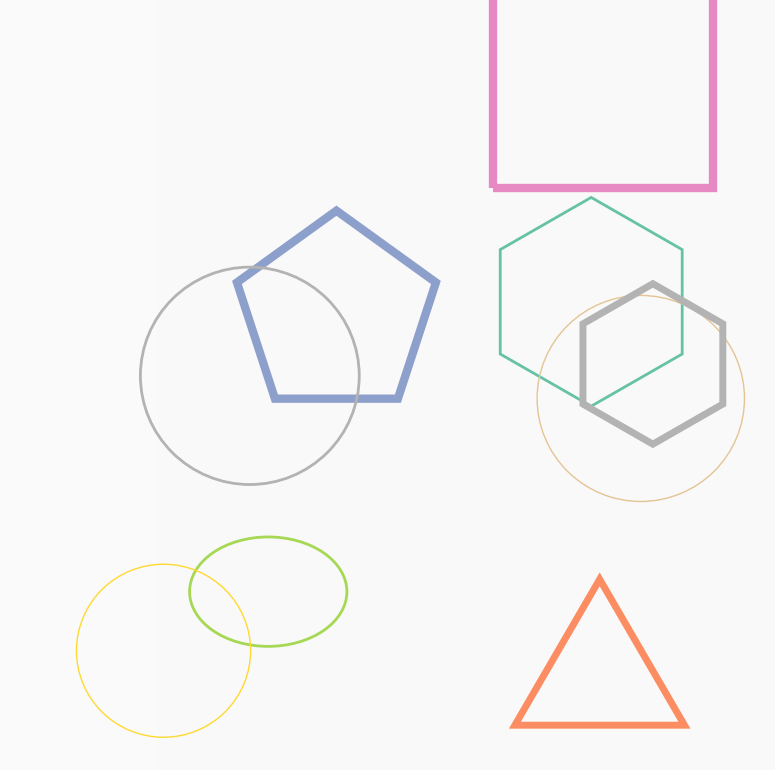[{"shape": "hexagon", "thickness": 1, "radius": 0.68, "center": [0.763, 0.608]}, {"shape": "triangle", "thickness": 2.5, "radius": 0.63, "center": [0.774, 0.121]}, {"shape": "pentagon", "thickness": 3, "radius": 0.67, "center": [0.434, 0.591]}, {"shape": "square", "thickness": 3, "radius": 0.71, "center": [0.778, 0.898]}, {"shape": "oval", "thickness": 1, "radius": 0.51, "center": [0.346, 0.232]}, {"shape": "circle", "thickness": 0.5, "radius": 0.56, "center": [0.211, 0.155]}, {"shape": "circle", "thickness": 0.5, "radius": 0.67, "center": [0.827, 0.483]}, {"shape": "circle", "thickness": 1, "radius": 0.71, "center": [0.322, 0.512]}, {"shape": "hexagon", "thickness": 2.5, "radius": 0.52, "center": [0.842, 0.527]}]